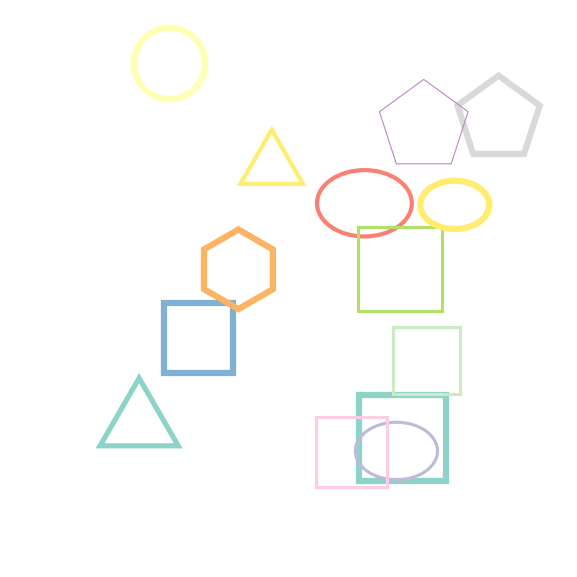[{"shape": "square", "thickness": 3, "radius": 0.37, "center": [0.697, 0.241]}, {"shape": "triangle", "thickness": 2.5, "radius": 0.39, "center": [0.241, 0.266]}, {"shape": "circle", "thickness": 3, "radius": 0.31, "center": [0.293, 0.889]}, {"shape": "oval", "thickness": 1.5, "radius": 0.36, "center": [0.686, 0.218]}, {"shape": "oval", "thickness": 2, "radius": 0.41, "center": [0.631, 0.647]}, {"shape": "square", "thickness": 3, "radius": 0.3, "center": [0.344, 0.414]}, {"shape": "hexagon", "thickness": 3, "radius": 0.34, "center": [0.413, 0.533]}, {"shape": "square", "thickness": 1.5, "radius": 0.36, "center": [0.693, 0.533]}, {"shape": "square", "thickness": 1.5, "radius": 0.31, "center": [0.609, 0.217]}, {"shape": "pentagon", "thickness": 3, "radius": 0.37, "center": [0.863, 0.793]}, {"shape": "pentagon", "thickness": 0.5, "radius": 0.4, "center": [0.734, 0.781]}, {"shape": "square", "thickness": 1.5, "radius": 0.29, "center": [0.738, 0.375]}, {"shape": "triangle", "thickness": 2, "radius": 0.31, "center": [0.471, 0.712]}, {"shape": "oval", "thickness": 3, "radius": 0.3, "center": [0.787, 0.644]}]